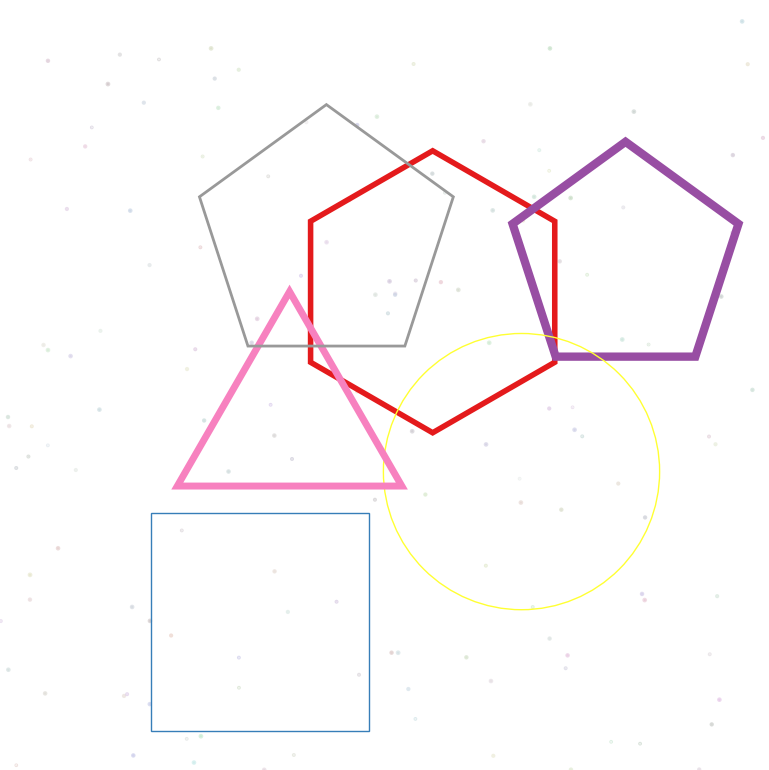[{"shape": "hexagon", "thickness": 2, "radius": 0.92, "center": [0.562, 0.621]}, {"shape": "square", "thickness": 0.5, "radius": 0.71, "center": [0.338, 0.192]}, {"shape": "pentagon", "thickness": 3, "radius": 0.77, "center": [0.812, 0.662]}, {"shape": "circle", "thickness": 0.5, "radius": 0.9, "center": [0.677, 0.388]}, {"shape": "triangle", "thickness": 2.5, "radius": 0.84, "center": [0.376, 0.453]}, {"shape": "pentagon", "thickness": 1, "radius": 0.87, "center": [0.424, 0.691]}]